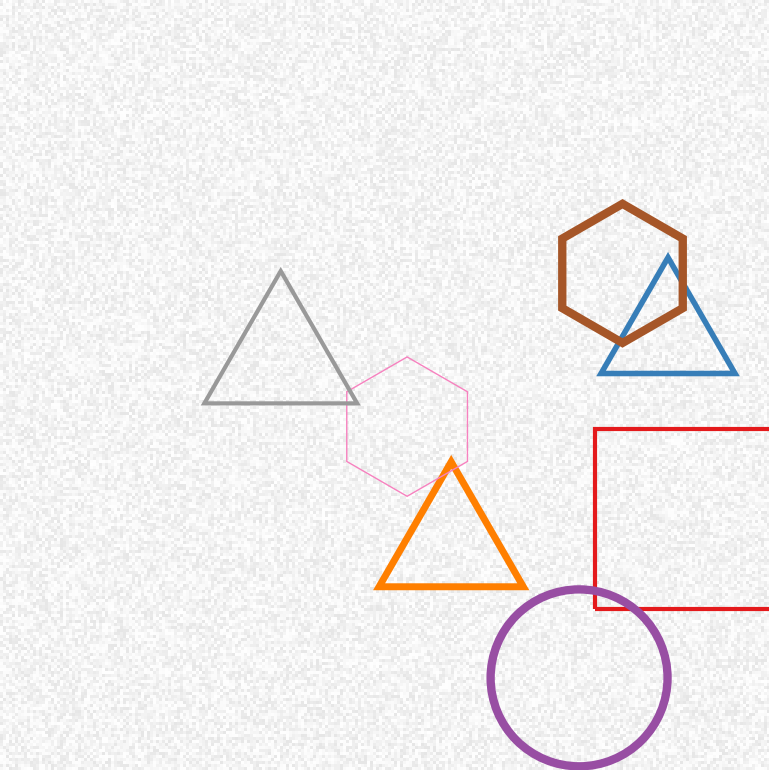[{"shape": "square", "thickness": 1.5, "radius": 0.59, "center": [0.89, 0.326]}, {"shape": "triangle", "thickness": 2, "radius": 0.5, "center": [0.868, 0.565]}, {"shape": "circle", "thickness": 3, "radius": 0.57, "center": [0.752, 0.12]}, {"shape": "triangle", "thickness": 2.5, "radius": 0.54, "center": [0.586, 0.292]}, {"shape": "hexagon", "thickness": 3, "radius": 0.45, "center": [0.808, 0.645]}, {"shape": "hexagon", "thickness": 0.5, "radius": 0.45, "center": [0.529, 0.446]}, {"shape": "triangle", "thickness": 1.5, "radius": 0.57, "center": [0.365, 0.533]}]